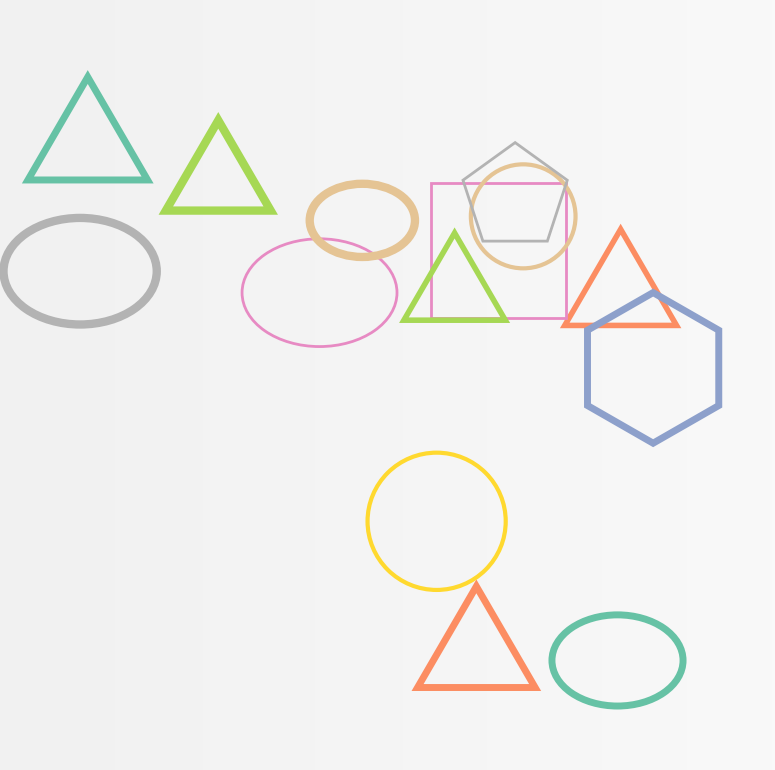[{"shape": "oval", "thickness": 2.5, "radius": 0.42, "center": [0.797, 0.142]}, {"shape": "triangle", "thickness": 2.5, "radius": 0.45, "center": [0.113, 0.811]}, {"shape": "triangle", "thickness": 2.5, "radius": 0.44, "center": [0.615, 0.151]}, {"shape": "triangle", "thickness": 2, "radius": 0.42, "center": [0.801, 0.619]}, {"shape": "hexagon", "thickness": 2.5, "radius": 0.49, "center": [0.843, 0.522]}, {"shape": "square", "thickness": 1, "radius": 0.44, "center": [0.644, 0.675]}, {"shape": "oval", "thickness": 1, "radius": 0.5, "center": [0.412, 0.62]}, {"shape": "triangle", "thickness": 3, "radius": 0.39, "center": [0.282, 0.766]}, {"shape": "triangle", "thickness": 2, "radius": 0.38, "center": [0.587, 0.622]}, {"shape": "circle", "thickness": 1.5, "radius": 0.45, "center": [0.563, 0.323]}, {"shape": "circle", "thickness": 1.5, "radius": 0.34, "center": [0.675, 0.719]}, {"shape": "oval", "thickness": 3, "radius": 0.34, "center": [0.468, 0.714]}, {"shape": "pentagon", "thickness": 1, "radius": 0.35, "center": [0.665, 0.744]}, {"shape": "oval", "thickness": 3, "radius": 0.49, "center": [0.103, 0.648]}]